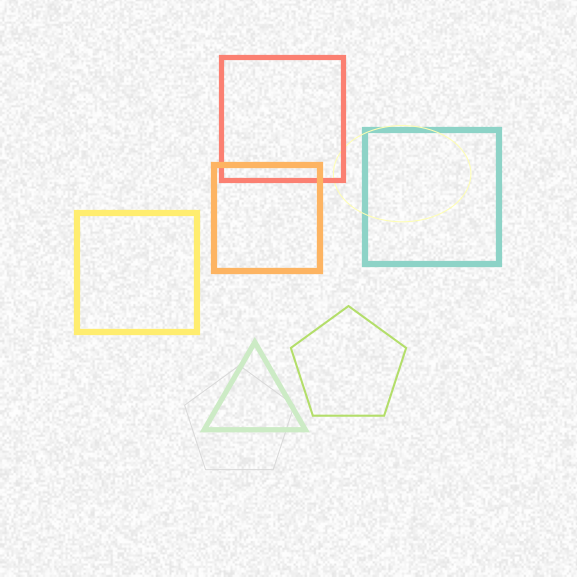[{"shape": "square", "thickness": 3, "radius": 0.58, "center": [0.749, 0.657]}, {"shape": "oval", "thickness": 0.5, "radius": 0.6, "center": [0.696, 0.698]}, {"shape": "square", "thickness": 2.5, "radius": 0.53, "center": [0.488, 0.794]}, {"shape": "square", "thickness": 3, "radius": 0.46, "center": [0.462, 0.621]}, {"shape": "pentagon", "thickness": 1, "radius": 0.52, "center": [0.603, 0.364]}, {"shape": "pentagon", "thickness": 0.5, "radius": 0.5, "center": [0.415, 0.267]}, {"shape": "triangle", "thickness": 2.5, "radius": 0.51, "center": [0.441, 0.306]}, {"shape": "square", "thickness": 3, "radius": 0.52, "center": [0.237, 0.527]}]